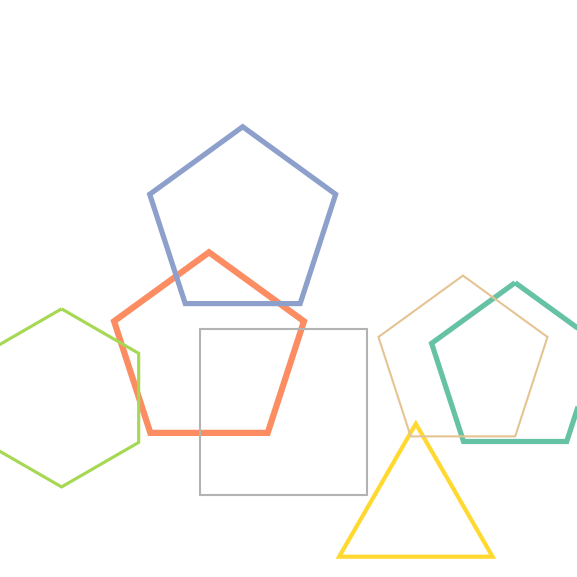[{"shape": "pentagon", "thickness": 2.5, "radius": 0.76, "center": [0.892, 0.358]}, {"shape": "pentagon", "thickness": 3, "radius": 0.86, "center": [0.362, 0.389]}, {"shape": "pentagon", "thickness": 2.5, "radius": 0.85, "center": [0.42, 0.61]}, {"shape": "hexagon", "thickness": 1.5, "radius": 0.77, "center": [0.107, 0.31]}, {"shape": "triangle", "thickness": 2, "radius": 0.77, "center": [0.72, 0.112]}, {"shape": "pentagon", "thickness": 1, "radius": 0.77, "center": [0.802, 0.368]}, {"shape": "square", "thickness": 1, "radius": 0.72, "center": [0.491, 0.286]}]